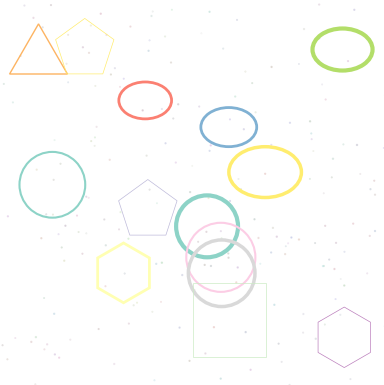[{"shape": "circle", "thickness": 1.5, "radius": 0.43, "center": [0.136, 0.52]}, {"shape": "circle", "thickness": 3, "radius": 0.4, "center": [0.538, 0.412]}, {"shape": "hexagon", "thickness": 2, "radius": 0.39, "center": [0.321, 0.291]}, {"shape": "pentagon", "thickness": 0.5, "radius": 0.4, "center": [0.384, 0.454]}, {"shape": "oval", "thickness": 2, "radius": 0.34, "center": [0.377, 0.739]}, {"shape": "oval", "thickness": 2, "radius": 0.36, "center": [0.594, 0.67]}, {"shape": "triangle", "thickness": 1, "radius": 0.43, "center": [0.1, 0.851]}, {"shape": "oval", "thickness": 3, "radius": 0.39, "center": [0.89, 0.871]}, {"shape": "circle", "thickness": 1.5, "radius": 0.45, "center": [0.574, 0.332]}, {"shape": "circle", "thickness": 2.5, "radius": 0.43, "center": [0.576, 0.29]}, {"shape": "hexagon", "thickness": 0.5, "radius": 0.39, "center": [0.894, 0.124]}, {"shape": "square", "thickness": 0.5, "radius": 0.48, "center": [0.595, 0.169]}, {"shape": "pentagon", "thickness": 0.5, "radius": 0.4, "center": [0.22, 0.872]}, {"shape": "oval", "thickness": 2.5, "radius": 0.47, "center": [0.689, 0.553]}]